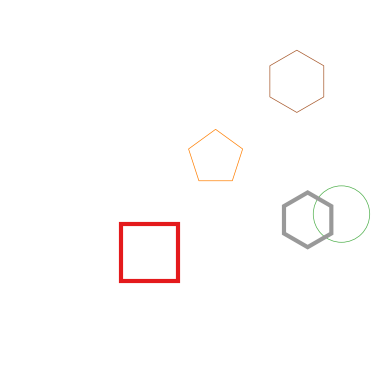[{"shape": "square", "thickness": 3, "radius": 0.37, "center": [0.388, 0.344]}, {"shape": "circle", "thickness": 0.5, "radius": 0.37, "center": [0.887, 0.444]}, {"shape": "pentagon", "thickness": 0.5, "radius": 0.37, "center": [0.56, 0.59]}, {"shape": "hexagon", "thickness": 0.5, "radius": 0.4, "center": [0.771, 0.789]}, {"shape": "hexagon", "thickness": 3, "radius": 0.35, "center": [0.799, 0.429]}]